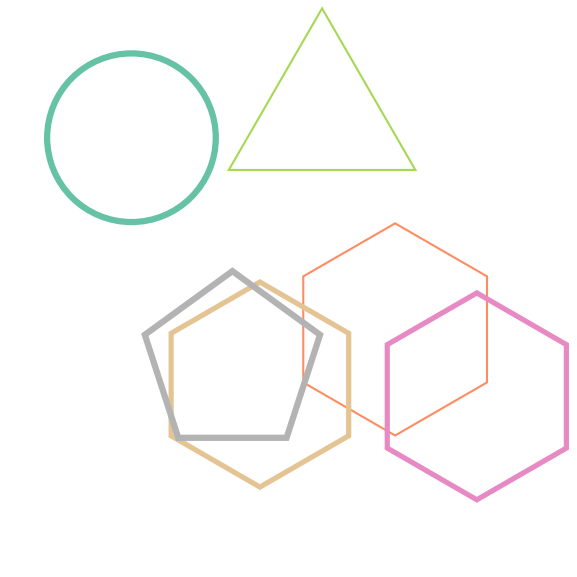[{"shape": "circle", "thickness": 3, "radius": 0.73, "center": [0.228, 0.761]}, {"shape": "hexagon", "thickness": 1, "radius": 0.92, "center": [0.684, 0.429]}, {"shape": "hexagon", "thickness": 2.5, "radius": 0.9, "center": [0.826, 0.313]}, {"shape": "triangle", "thickness": 1, "radius": 0.93, "center": [0.558, 0.798]}, {"shape": "hexagon", "thickness": 2.5, "radius": 0.89, "center": [0.45, 0.333]}, {"shape": "pentagon", "thickness": 3, "radius": 0.8, "center": [0.402, 0.37]}]